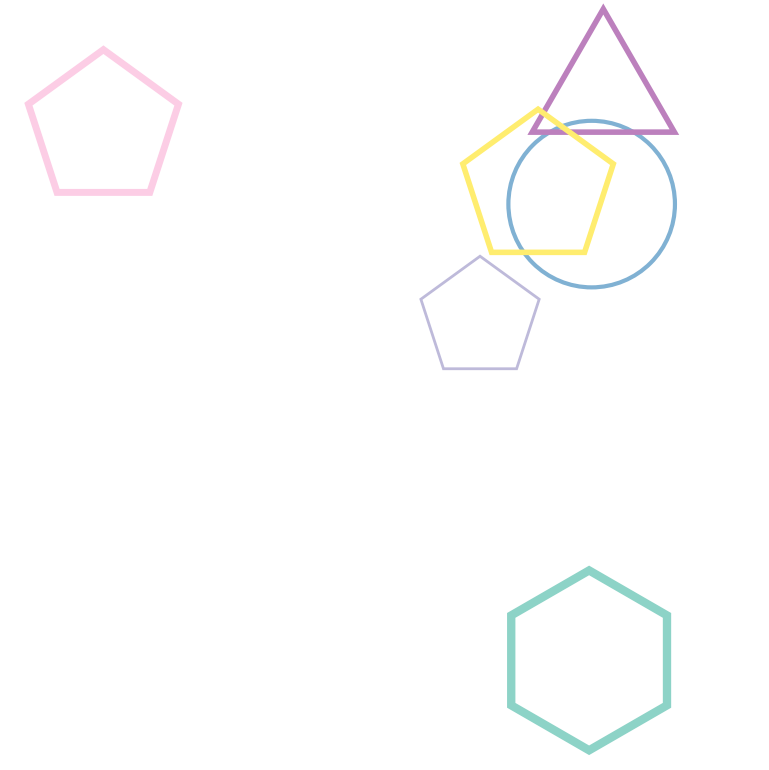[{"shape": "hexagon", "thickness": 3, "radius": 0.58, "center": [0.765, 0.142]}, {"shape": "pentagon", "thickness": 1, "radius": 0.4, "center": [0.623, 0.586]}, {"shape": "circle", "thickness": 1.5, "radius": 0.54, "center": [0.768, 0.735]}, {"shape": "pentagon", "thickness": 2.5, "radius": 0.51, "center": [0.134, 0.833]}, {"shape": "triangle", "thickness": 2, "radius": 0.53, "center": [0.784, 0.882]}, {"shape": "pentagon", "thickness": 2, "radius": 0.51, "center": [0.699, 0.755]}]